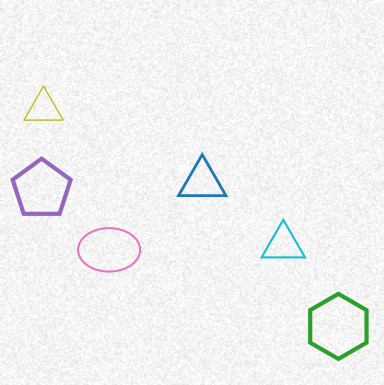[{"shape": "triangle", "thickness": 2, "radius": 0.36, "center": [0.525, 0.527]}, {"shape": "hexagon", "thickness": 3, "radius": 0.42, "center": [0.879, 0.152]}, {"shape": "pentagon", "thickness": 3, "radius": 0.4, "center": [0.108, 0.509]}, {"shape": "oval", "thickness": 1.5, "radius": 0.4, "center": [0.283, 0.351]}, {"shape": "triangle", "thickness": 1, "radius": 0.29, "center": [0.113, 0.717]}, {"shape": "triangle", "thickness": 1.5, "radius": 0.33, "center": [0.736, 0.364]}]